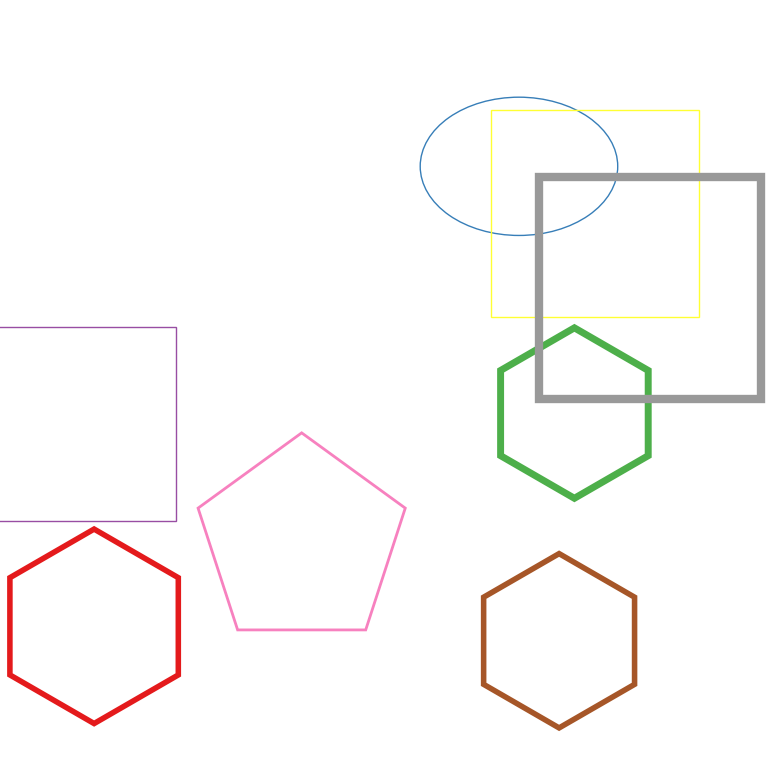[{"shape": "hexagon", "thickness": 2, "radius": 0.63, "center": [0.122, 0.187]}, {"shape": "oval", "thickness": 0.5, "radius": 0.64, "center": [0.674, 0.784]}, {"shape": "hexagon", "thickness": 2.5, "radius": 0.55, "center": [0.746, 0.464]}, {"shape": "square", "thickness": 0.5, "radius": 0.63, "center": [0.103, 0.45]}, {"shape": "square", "thickness": 0.5, "radius": 0.67, "center": [0.773, 0.723]}, {"shape": "hexagon", "thickness": 2, "radius": 0.57, "center": [0.726, 0.168]}, {"shape": "pentagon", "thickness": 1, "radius": 0.71, "center": [0.392, 0.296]}, {"shape": "square", "thickness": 3, "radius": 0.72, "center": [0.844, 0.626]}]